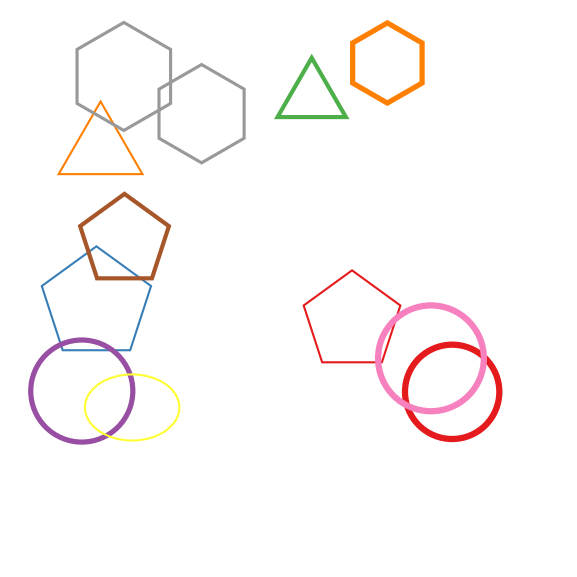[{"shape": "circle", "thickness": 3, "radius": 0.41, "center": [0.783, 0.321]}, {"shape": "pentagon", "thickness": 1, "radius": 0.44, "center": [0.61, 0.443]}, {"shape": "pentagon", "thickness": 1, "radius": 0.5, "center": [0.167, 0.473]}, {"shape": "triangle", "thickness": 2, "radius": 0.34, "center": [0.54, 0.831]}, {"shape": "circle", "thickness": 2.5, "radius": 0.44, "center": [0.142, 0.322]}, {"shape": "triangle", "thickness": 1, "radius": 0.42, "center": [0.174, 0.74]}, {"shape": "hexagon", "thickness": 2.5, "radius": 0.35, "center": [0.671, 0.89]}, {"shape": "oval", "thickness": 1, "radius": 0.41, "center": [0.229, 0.294]}, {"shape": "pentagon", "thickness": 2, "radius": 0.4, "center": [0.216, 0.583]}, {"shape": "circle", "thickness": 3, "radius": 0.46, "center": [0.746, 0.379]}, {"shape": "hexagon", "thickness": 1.5, "radius": 0.47, "center": [0.214, 0.867]}, {"shape": "hexagon", "thickness": 1.5, "radius": 0.43, "center": [0.349, 0.802]}]